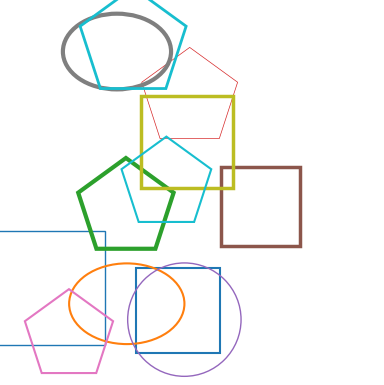[{"shape": "square", "thickness": 1, "radius": 0.74, "center": [0.125, 0.253]}, {"shape": "square", "thickness": 1.5, "radius": 0.55, "center": [0.463, 0.193]}, {"shape": "oval", "thickness": 1.5, "radius": 0.75, "center": [0.329, 0.211]}, {"shape": "pentagon", "thickness": 3, "radius": 0.65, "center": [0.327, 0.459]}, {"shape": "pentagon", "thickness": 0.5, "radius": 0.65, "center": [0.493, 0.746]}, {"shape": "circle", "thickness": 1, "radius": 0.74, "center": [0.479, 0.17]}, {"shape": "square", "thickness": 2.5, "radius": 0.51, "center": [0.677, 0.464]}, {"shape": "pentagon", "thickness": 1.5, "radius": 0.6, "center": [0.179, 0.128]}, {"shape": "oval", "thickness": 3, "radius": 0.7, "center": [0.304, 0.866]}, {"shape": "square", "thickness": 2.5, "radius": 0.6, "center": [0.485, 0.632]}, {"shape": "pentagon", "thickness": 1.5, "radius": 0.61, "center": [0.432, 0.523]}, {"shape": "pentagon", "thickness": 2, "radius": 0.72, "center": [0.346, 0.887]}]